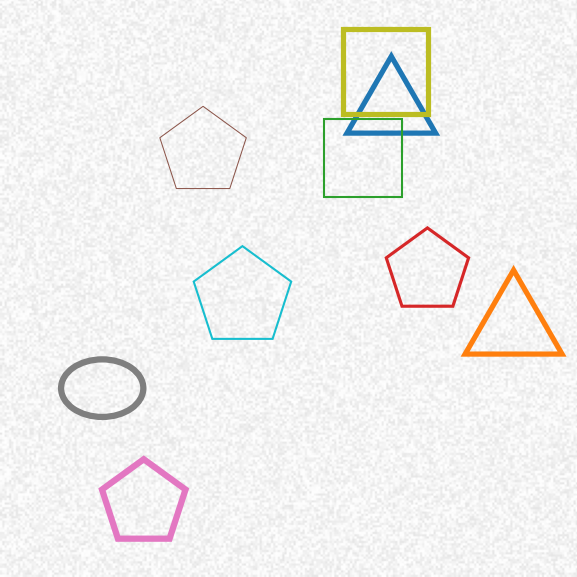[{"shape": "triangle", "thickness": 2.5, "radius": 0.44, "center": [0.678, 0.813]}, {"shape": "triangle", "thickness": 2.5, "radius": 0.48, "center": [0.889, 0.434]}, {"shape": "square", "thickness": 1, "radius": 0.34, "center": [0.628, 0.725]}, {"shape": "pentagon", "thickness": 1.5, "radius": 0.37, "center": [0.74, 0.53]}, {"shape": "pentagon", "thickness": 0.5, "radius": 0.39, "center": [0.352, 0.736]}, {"shape": "pentagon", "thickness": 3, "radius": 0.38, "center": [0.249, 0.128]}, {"shape": "oval", "thickness": 3, "radius": 0.36, "center": [0.177, 0.327]}, {"shape": "square", "thickness": 2.5, "radius": 0.37, "center": [0.667, 0.875]}, {"shape": "pentagon", "thickness": 1, "radius": 0.44, "center": [0.42, 0.484]}]